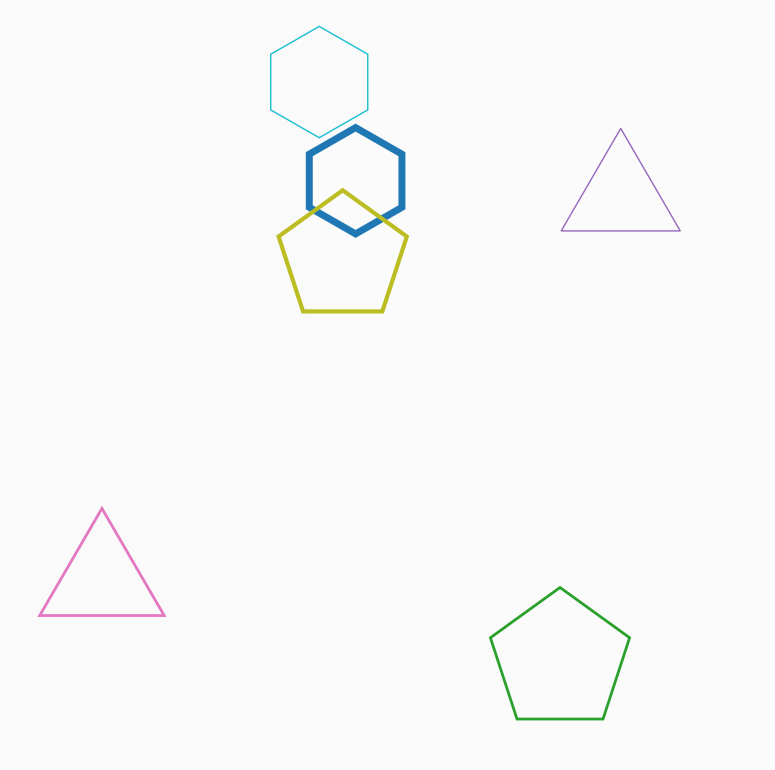[{"shape": "hexagon", "thickness": 2.5, "radius": 0.35, "center": [0.459, 0.765]}, {"shape": "pentagon", "thickness": 1, "radius": 0.47, "center": [0.723, 0.143]}, {"shape": "triangle", "thickness": 0.5, "radius": 0.44, "center": [0.801, 0.744]}, {"shape": "triangle", "thickness": 1, "radius": 0.46, "center": [0.132, 0.247]}, {"shape": "pentagon", "thickness": 1.5, "radius": 0.43, "center": [0.442, 0.666]}, {"shape": "hexagon", "thickness": 0.5, "radius": 0.36, "center": [0.412, 0.893]}]